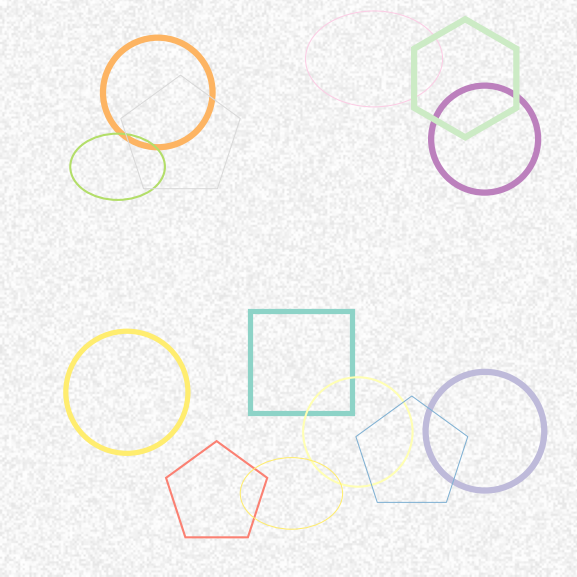[{"shape": "square", "thickness": 2.5, "radius": 0.44, "center": [0.522, 0.372]}, {"shape": "circle", "thickness": 1, "radius": 0.47, "center": [0.62, 0.251]}, {"shape": "circle", "thickness": 3, "radius": 0.51, "center": [0.84, 0.252]}, {"shape": "pentagon", "thickness": 1, "radius": 0.46, "center": [0.375, 0.143]}, {"shape": "pentagon", "thickness": 0.5, "radius": 0.51, "center": [0.713, 0.212]}, {"shape": "circle", "thickness": 3, "radius": 0.47, "center": [0.273, 0.839]}, {"shape": "oval", "thickness": 1, "radius": 0.41, "center": [0.204, 0.71]}, {"shape": "oval", "thickness": 0.5, "radius": 0.59, "center": [0.648, 0.897]}, {"shape": "pentagon", "thickness": 0.5, "radius": 0.54, "center": [0.313, 0.76]}, {"shape": "circle", "thickness": 3, "radius": 0.46, "center": [0.839, 0.758]}, {"shape": "hexagon", "thickness": 3, "radius": 0.51, "center": [0.806, 0.864]}, {"shape": "oval", "thickness": 0.5, "radius": 0.44, "center": [0.505, 0.145]}, {"shape": "circle", "thickness": 2.5, "radius": 0.53, "center": [0.22, 0.32]}]